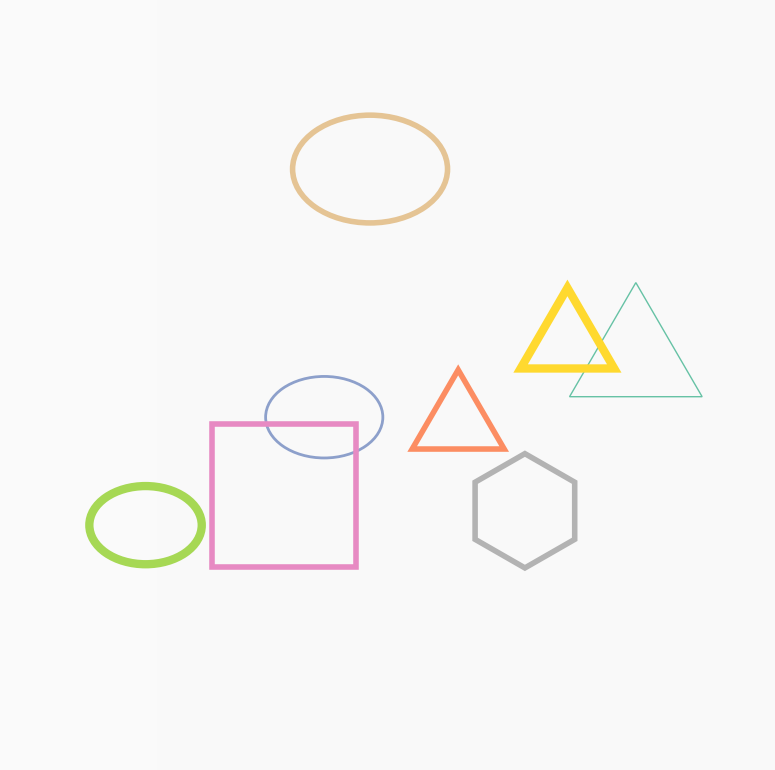[{"shape": "triangle", "thickness": 0.5, "radius": 0.49, "center": [0.82, 0.534]}, {"shape": "triangle", "thickness": 2, "radius": 0.34, "center": [0.591, 0.451]}, {"shape": "oval", "thickness": 1, "radius": 0.38, "center": [0.418, 0.458]}, {"shape": "square", "thickness": 2, "radius": 0.46, "center": [0.367, 0.356]}, {"shape": "oval", "thickness": 3, "radius": 0.36, "center": [0.188, 0.318]}, {"shape": "triangle", "thickness": 3, "radius": 0.35, "center": [0.732, 0.556]}, {"shape": "oval", "thickness": 2, "radius": 0.5, "center": [0.477, 0.78]}, {"shape": "hexagon", "thickness": 2, "radius": 0.37, "center": [0.677, 0.337]}]